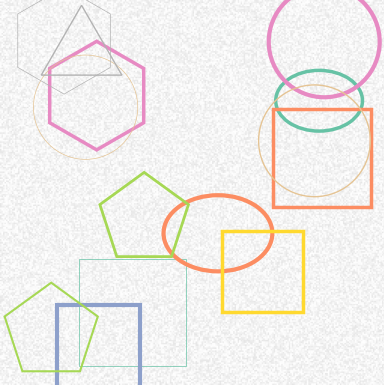[{"shape": "oval", "thickness": 2.5, "radius": 0.56, "center": [0.829, 0.738]}, {"shape": "square", "thickness": 0.5, "radius": 0.7, "center": [0.343, 0.188]}, {"shape": "square", "thickness": 2.5, "radius": 0.64, "center": [0.837, 0.589]}, {"shape": "oval", "thickness": 3, "radius": 0.71, "center": [0.566, 0.394]}, {"shape": "square", "thickness": 3, "radius": 0.54, "center": [0.255, 0.1]}, {"shape": "circle", "thickness": 3, "radius": 0.72, "center": [0.842, 0.891]}, {"shape": "hexagon", "thickness": 2.5, "radius": 0.7, "center": [0.251, 0.752]}, {"shape": "pentagon", "thickness": 1.5, "radius": 0.64, "center": [0.133, 0.139]}, {"shape": "pentagon", "thickness": 2, "radius": 0.6, "center": [0.374, 0.431]}, {"shape": "square", "thickness": 2.5, "radius": 0.53, "center": [0.682, 0.296]}, {"shape": "circle", "thickness": 1, "radius": 0.73, "center": [0.817, 0.634]}, {"shape": "circle", "thickness": 0.5, "radius": 0.68, "center": [0.222, 0.722]}, {"shape": "hexagon", "thickness": 0.5, "radius": 0.69, "center": [0.166, 0.894]}, {"shape": "triangle", "thickness": 1, "radius": 0.6, "center": [0.212, 0.865]}]